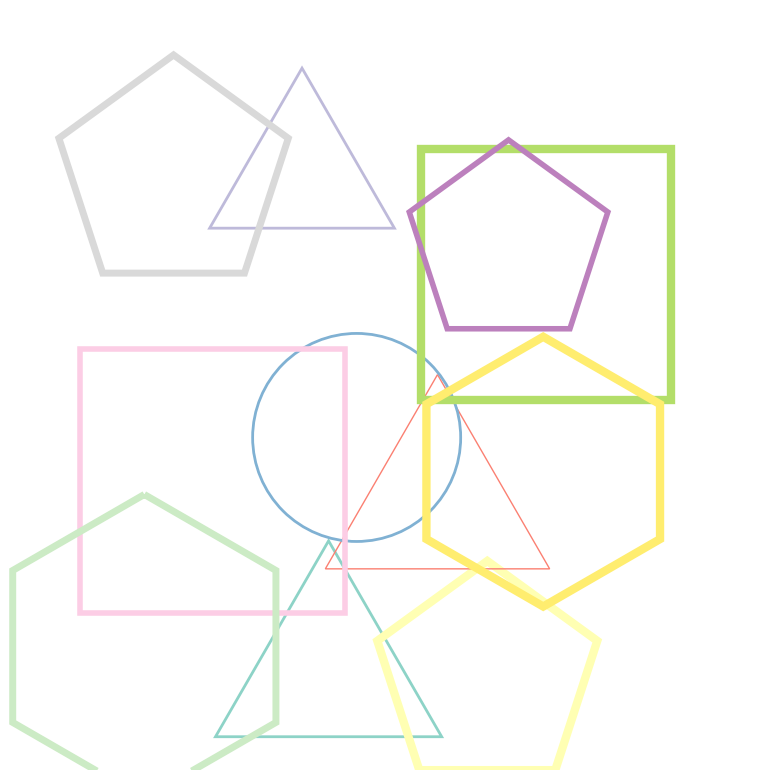[{"shape": "triangle", "thickness": 1, "radius": 0.85, "center": [0.427, 0.128]}, {"shape": "pentagon", "thickness": 3, "radius": 0.75, "center": [0.633, 0.121]}, {"shape": "triangle", "thickness": 1, "radius": 0.69, "center": [0.392, 0.773]}, {"shape": "triangle", "thickness": 0.5, "radius": 0.84, "center": [0.568, 0.345]}, {"shape": "circle", "thickness": 1, "radius": 0.68, "center": [0.463, 0.432]}, {"shape": "square", "thickness": 3, "radius": 0.81, "center": [0.709, 0.644]}, {"shape": "square", "thickness": 2, "radius": 0.86, "center": [0.276, 0.375]}, {"shape": "pentagon", "thickness": 2.5, "radius": 0.78, "center": [0.225, 0.772]}, {"shape": "pentagon", "thickness": 2, "radius": 0.68, "center": [0.66, 0.683]}, {"shape": "hexagon", "thickness": 2.5, "radius": 0.99, "center": [0.187, 0.16]}, {"shape": "hexagon", "thickness": 3, "radius": 0.88, "center": [0.705, 0.387]}]